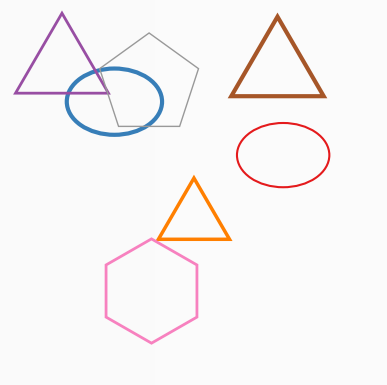[{"shape": "oval", "thickness": 1.5, "radius": 0.6, "center": [0.731, 0.597]}, {"shape": "oval", "thickness": 3, "radius": 0.61, "center": [0.295, 0.736]}, {"shape": "triangle", "thickness": 2, "radius": 0.69, "center": [0.16, 0.827]}, {"shape": "triangle", "thickness": 2.5, "radius": 0.53, "center": [0.501, 0.431]}, {"shape": "triangle", "thickness": 3, "radius": 0.69, "center": [0.716, 0.819]}, {"shape": "hexagon", "thickness": 2, "radius": 0.68, "center": [0.391, 0.244]}, {"shape": "pentagon", "thickness": 1, "radius": 0.67, "center": [0.385, 0.78]}]